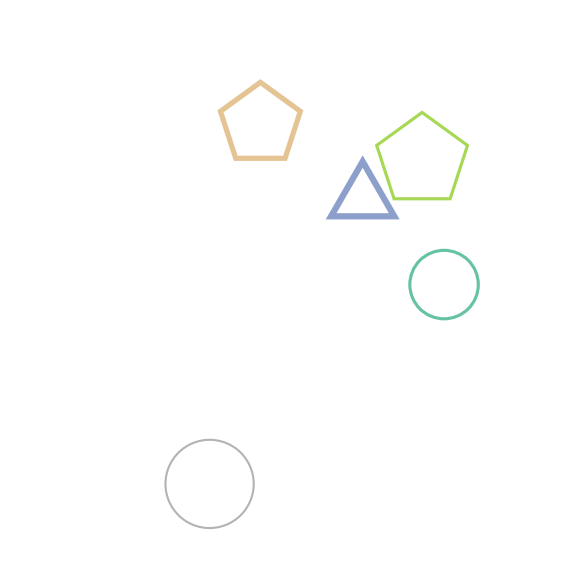[{"shape": "circle", "thickness": 1.5, "radius": 0.3, "center": [0.769, 0.506]}, {"shape": "triangle", "thickness": 3, "radius": 0.32, "center": [0.628, 0.656]}, {"shape": "pentagon", "thickness": 1.5, "radius": 0.41, "center": [0.731, 0.722]}, {"shape": "pentagon", "thickness": 2.5, "radius": 0.36, "center": [0.451, 0.784]}, {"shape": "circle", "thickness": 1, "radius": 0.38, "center": [0.363, 0.161]}]